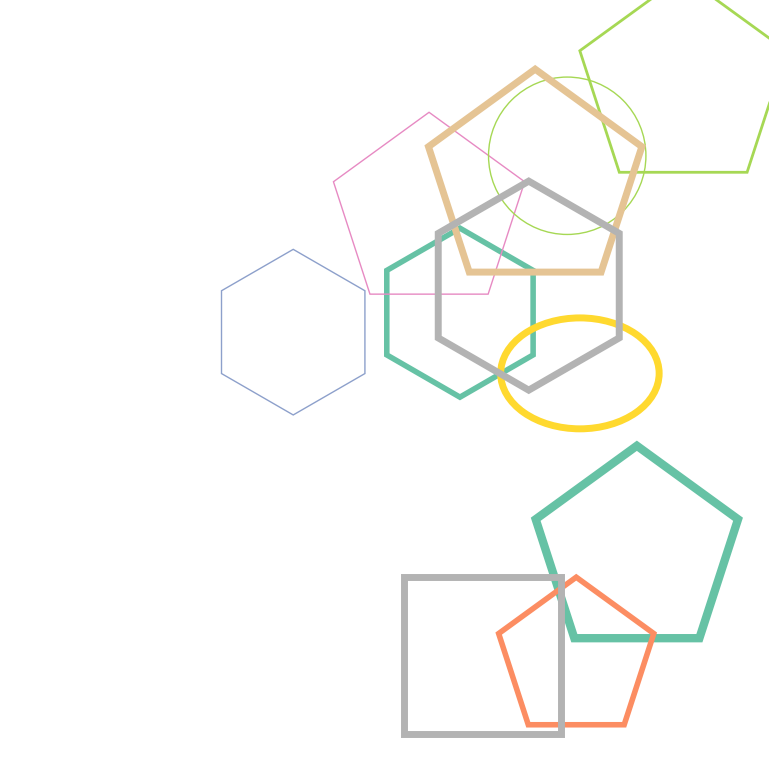[{"shape": "hexagon", "thickness": 2, "radius": 0.55, "center": [0.597, 0.594]}, {"shape": "pentagon", "thickness": 3, "radius": 0.69, "center": [0.827, 0.283]}, {"shape": "pentagon", "thickness": 2, "radius": 0.53, "center": [0.748, 0.144]}, {"shape": "hexagon", "thickness": 0.5, "radius": 0.54, "center": [0.381, 0.569]}, {"shape": "pentagon", "thickness": 0.5, "radius": 0.65, "center": [0.557, 0.724]}, {"shape": "pentagon", "thickness": 1, "radius": 0.71, "center": [0.887, 0.89]}, {"shape": "circle", "thickness": 0.5, "radius": 0.51, "center": [0.737, 0.798]}, {"shape": "oval", "thickness": 2.5, "radius": 0.51, "center": [0.753, 0.515]}, {"shape": "pentagon", "thickness": 2.5, "radius": 0.73, "center": [0.695, 0.764]}, {"shape": "square", "thickness": 2.5, "radius": 0.51, "center": [0.627, 0.148]}, {"shape": "hexagon", "thickness": 2.5, "radius": 0.68, "center": [0.687, 0.629]}]